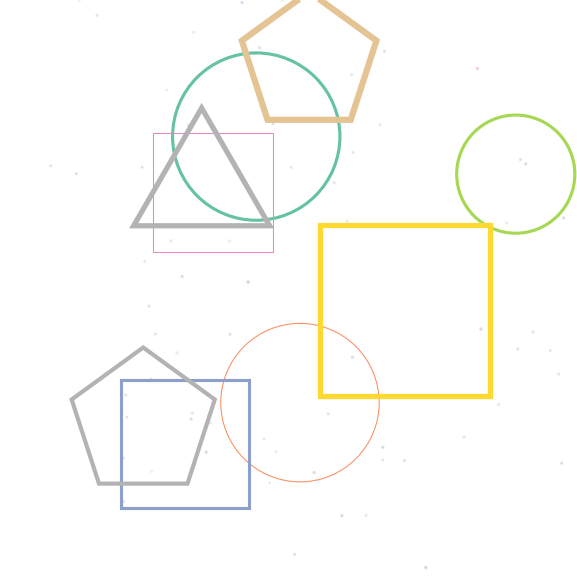[{"shape": "circle", "thickness": 1.5, "radius": 0.72, "center": [0.444, 0.763]}, {"shape": "circle", "thickness": 0.5, "radius": 0.69, "center": [0.519, 0.302]}, {"shape": "square", "thickness": 1.5, "radius": 0.55, "center": [0.321, 0.231]}, {"shape": "square", "thickness": 0.5, "radius": 0.52, "center": [0.369, 0.666]}, {"shape": "circle", "thickness": 1.5, "radius": 0.51, "center": [0.893, 0.698]}, {"shape": "square", "thickness": 2.5, "radius": 0.74, "center": [0.702, 0.461]}, {"shape": "pentagon", "thickness": 3, "radius": 0.61, "center": [0.535, 0.891]}, {"shape": "triangle", "thickness": 2.5, "radius": 0.68, "center": [0.349, 0.676]}, {"shape": "pentagon", "thickness": 2, "radius": 0.65, "center": [0.248, 0.267]}]